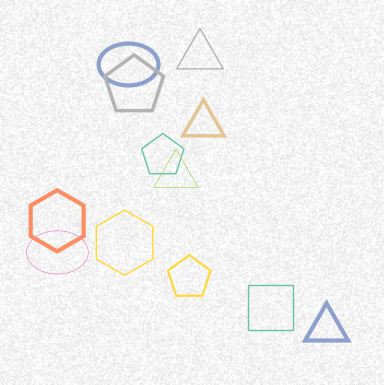[{"shape": "pentagon", "thickness": 1, "radius": 0.29, "center": [0.423, 0.596]}, {"shape": "square", "thickness": 1, "radius": 0.29, "center": [0.703, 0.201]}, {"shape": "hexagon", "thickness": 3, "radius": 0.4, "center": [0.148, 0.426]}, {"shape": "triangle", "thickness": 3, "radius": 0.32, "center": [0.848, 0.148]}, {"shape": "oval", "thickness": 3, "radius": 0.39, "center": [0.334, 0.832]}, {"shape": "oval", "thickness": 0.5, "radius": 0.4, "center": [0.149, 0.344]}, {"shape": "triangle", "thickness": 0.5, "radius": 0.33, "center": [0.457, 0.546]}, {"shape": "pentagon", "thickness": 1.5, "radius": 0.29, "center": [0.492, 0.279]}, {"shape": "hexagon", "thickness": 1, "radius": 0.42, "center": [0.324, 0.37]}, {"shape": "triangle", "thickness": 2.5, "radius": 0.31, "center": [0.528, 0.678]}, {"shape": "triangle", "thickness": 1, "radius": 0.35, "center": [0.519, 0.856]}, {"shape": "pentagon", "thickness": 2.5, "radius": 0.4, "center": [0.348, 0.777]}]